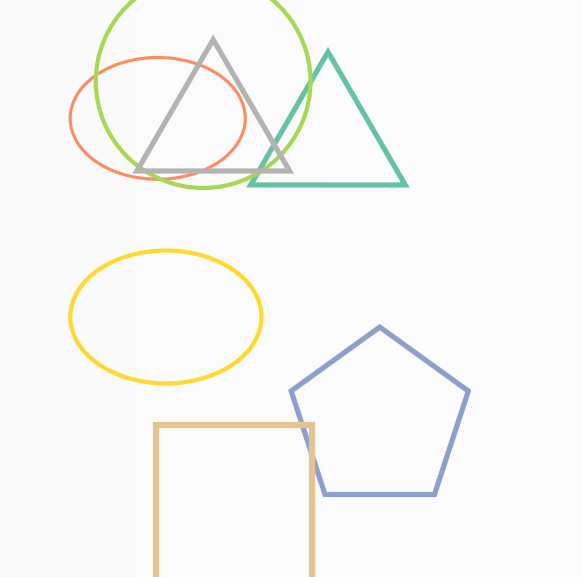[{"shape": "triangle", "thickness": 2.5, "radius": 0.77, "center": [0.564, 0.756]}, {"shape": "oval", "thickness": 1.5, "radius": 0.75, "center": [0.271, 0.794]}, {"shape": "pentagon", "thickness": 2.5, "radius": 0.8, "center": [0.653, 0.273]}, {"shape": "circle", "thickness": 2, "radius": 0.92, "center": [0.349, 0.858]}, {"shape": "oval", "thickness": 2, "radius": 0.82, "center": [0.285, 0.45]}, {"shape": "square", "thickness": 3, "radius": 0.67, "center": [0.402, 0.13]}, {"shape": "triangle", "thickness": 2.5, "radius": 0.76, "center": [0.367, 0.779]}]